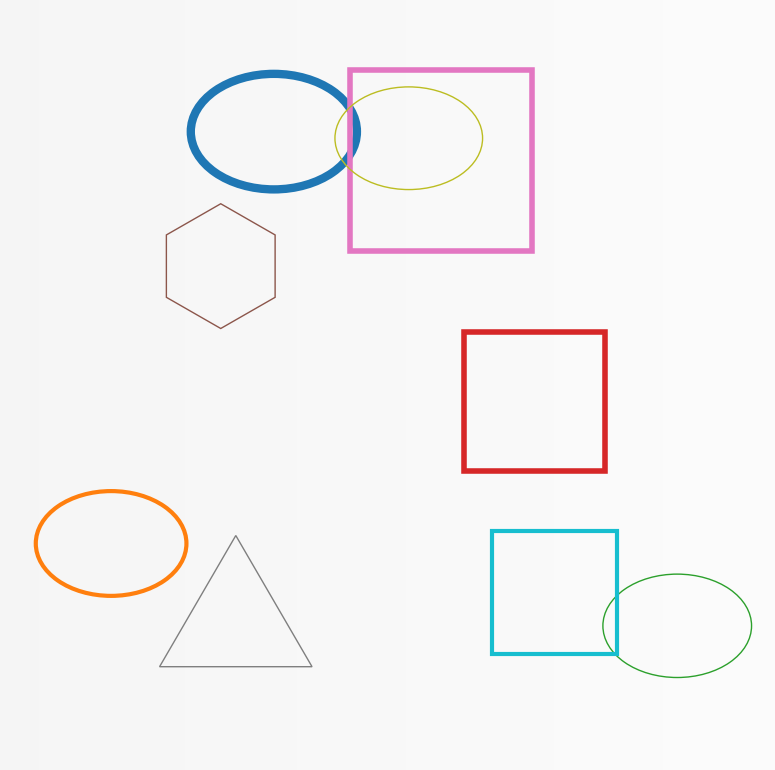[{"shape": "oval", "thickness": 3, "radius": 0.54, "center": [0.353, 0.829]}, {"shape": "oval", "thickness": 1.5, "radius": 0.49, "center": [0.143, 0.294]}, {"shape": "oval", "thickness": 0.5, "radius": 0.48, "center": [0.874, 0.187]}, {"shape": "square", "thickness": 2, "radius": 0.45, "center": [0.69, 0.479]}, {"shape": "hexagon", "thickness": 0.5, "radius": 0.41, "center": [0.285, 0.654]}, {"shape": "square", "thickness": 2, "radius": 0.59, "center": [0.569, 0.791]}, {"shape": "triangle", "thickness": 0.5, "radius": 0.57, "center": [0.304, 0.191]}, {"shape": "oval", "thickness": 0.5, "radius": 0.48, "center": [0.527, 0.82]}, {"shape": "square", "thickness": 1.5, "radius": 0.4, "center": [0.715, 0.231]}]